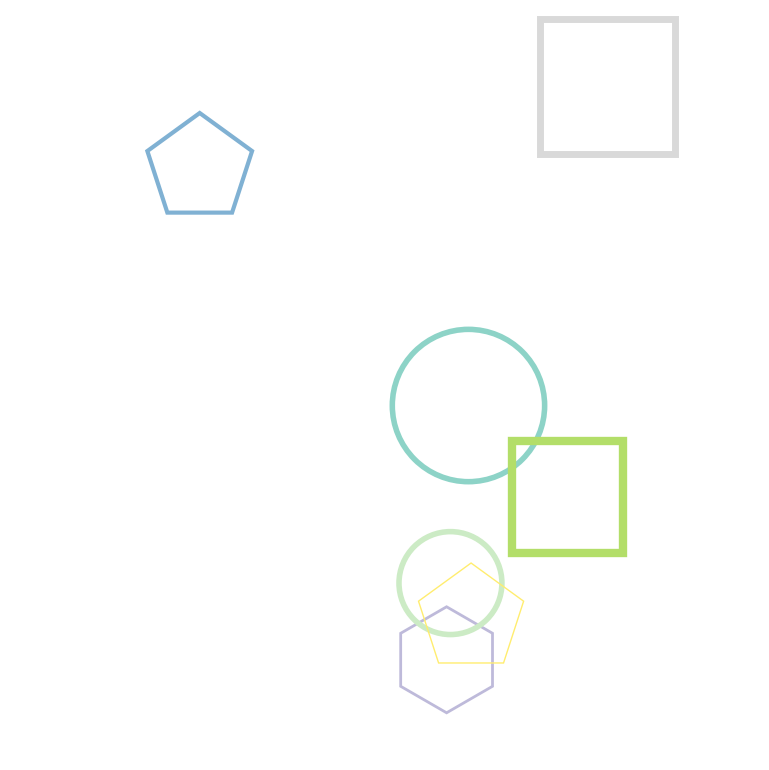[{"shape": "circle", "thickness": 2, "radius": 0.49, "center": [0.608, 0.473]}, {"shape": "hexagon", "thickness": 1, "radius": 0.34, "center": [0.58, 0.143]}, {"shape": "pentagon", "thickness": 1.5, "radius": 0.36, "center": [0.259, 0.782]}, {"shape": "square", "thickness": 3, "radius": 0.36, "center": [0.736, 0.355]}, {"shape": "square", "thickness": 2.5, "radius": 0.44, "center": [0.789, 0.888]}, {"shape": "circle", "thickness": 2, "radius": 0.33, "center": [0.585, 0.243]}, {"shape": "pentagon", "thickness": 0.5, "radius": 0.36, "center": [0.612, 0.197]}]